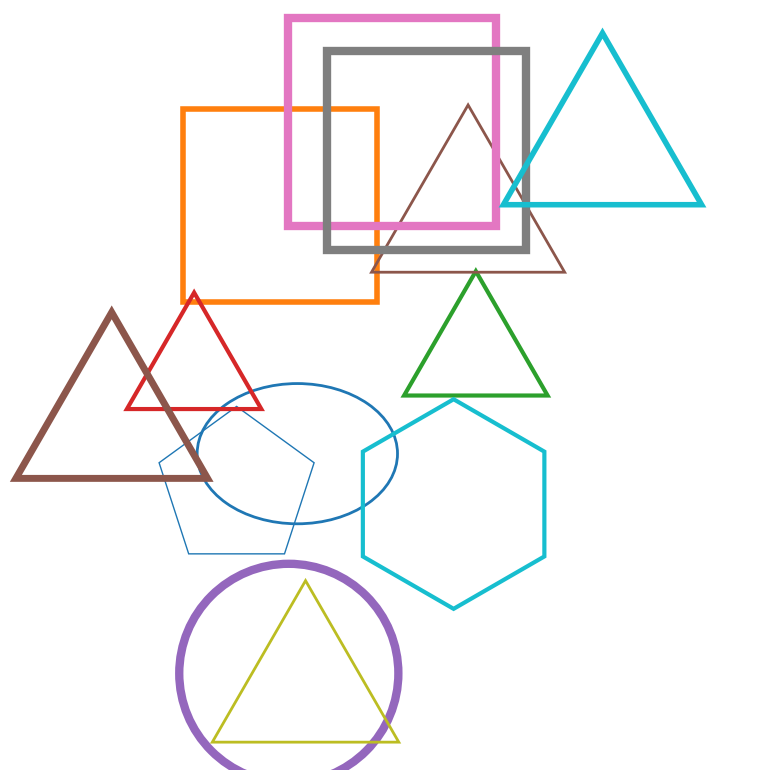[{"shape": "oval", "thickness": 1, "radius": 0.65, "center": [0.386, 0.411]}, {"shape": "pentagon", "thickness": 0.5, "radius": 0.53, "center": [0.307, 0.366]}, {"shape": "square", "thickness": 2, "radius": 0.63, "center": [0.363, 0.733]}, {"shape": "triangle", "thickness": 1.5, "radius": 0.54, "center": [0.618, 0.54]}, {"shape": "triangle", "thickness": 1.5, "radius": 0.5, "center": [0.252, 0.519]}, {"shape": "circle", "thickness": 3, "radius": 0.71, "center": [0.375, 0.126]}, {"shape": "triangle", "thickness": 1, "radius": 0.72, "center": [0.608, 0.719]}, {"shape": "triangle", "thickness": 2.5, "radius": 0.72, "center": [0.145, 0.451]}, {"shape": "square", "thickness": 3, "radius": 0.68, "center": [0.509, 0.842]}, {"shape": "square", "thickness": 3, "radius": 0.65, "center": [0.553, 0.805]}, {"shape": "triangle", "thickness": 1, "radius": 0.7, "center": [0.397, 0.106]}, {"shape": "hexagon", "thickness": 1.5, "radius": 0.68, "center": [0.589, 0.345]}, {"shape": "triangle", "thickness": 2, "radius": 0.74, "center": [0.782, 0.808]}]